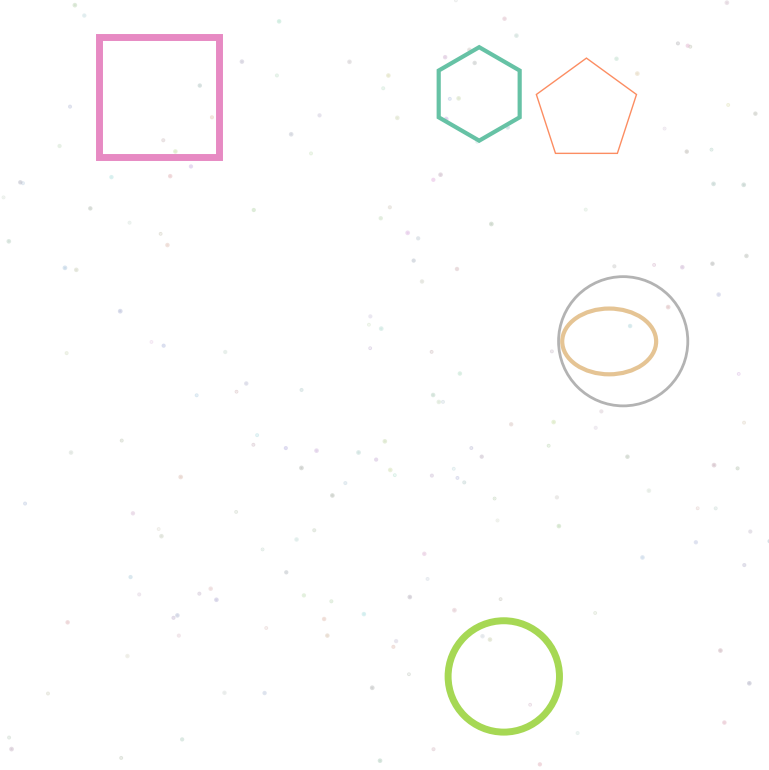[{"shape": "hexagon", "thickness": 1.5, "radius": 0.3, "center": [0.622, 0.878]}, {"shape": "pentagon", "thickness": 0.5, "radius": 0.34, "center": [0.762, 0.856]}, {"shape": "square", "thickness": 2.5, "radius": 0.39, "center": [0.206, 0.874]}, {"shape": "circle", "thickness": 2.5, "radius": 0.36, "center": [0.654, 0.122]}, {"shape": "oval", "thickness": 1.5, "radius": 0.3, "center": [0.791, 0.557]}, {"shape": "circle", "thickness": 1, "radius": 0.42, "center": [0.809, 0.557]}]